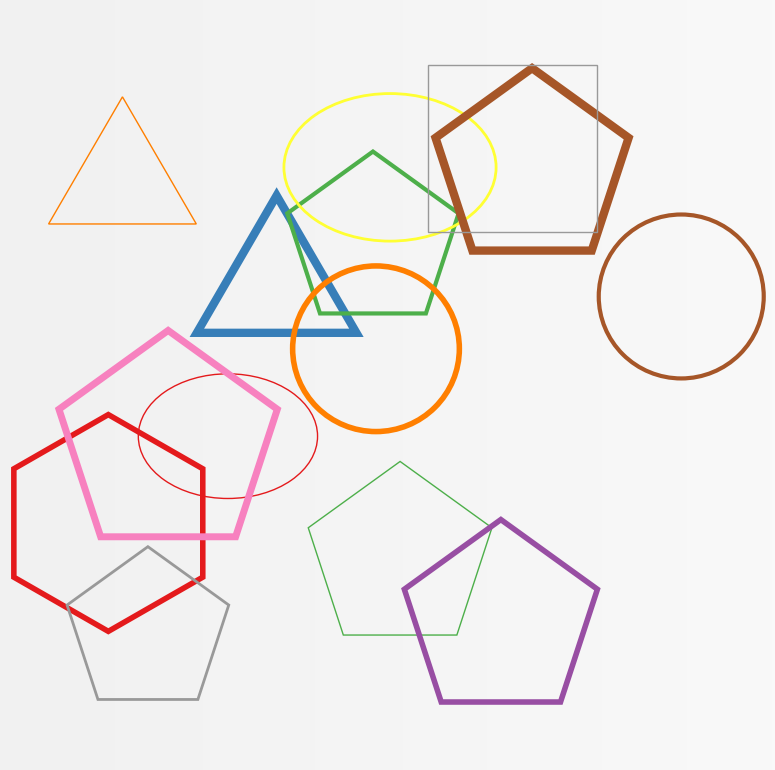[{"shape": "oval", "thickness": 0.5, "radius": 0.58, "center": [0.294, 0.434]}, {"shape": "hexagon", "thickness": 2, "radius": 0.7, "center": [0.14, 0.321]}, {"shape": "triangle", "thickness": 3, "radius": 0.59, "center": [0.357, 0.627]}, {"shape": "pentagon", "thickness": 0.5, "radius": 0.62, "center": [0.516, 0.276]}, {"shape": "pentagon", "thickness": 1.5, "radius": 0.58, "center": [0.481, 0.687]}, {"shape": "pentagon", "thickness": 2, "radius": 0.65, "center": [0.646, 0.194]}, {"shape": "circle", "thickness": 2, "radius": 0.54, "center": [0.485, 0.547]}, {"shape": "triangle", "thickness": 0.5, "radius": 0.55, "center": [0.158, 0.764]}, {"shape": "oval", "thickness": 1, "radius": 0.68, "center": [0.503, 0.783]}, {"shape": "pentagon", "thickness": 3, "radius": 0.65, "center": [0.687, 0.781]}, {"shape": "circle", "thickness": 1.5, "radius": 0.53, "center": [0.879, 0.615]}, {"shape": "pentagon", "thickness": 2.5, "radius": 0.74, "center": [0.217, 0.423]}, {"shape": "square", "thickness": 0.5, "radius": 0.54, "center": [0.661, 0.807]}, {"shape": "pentagon", "thickness": 1, "radius": 0.55, "center": [0.191, 0.18]}]